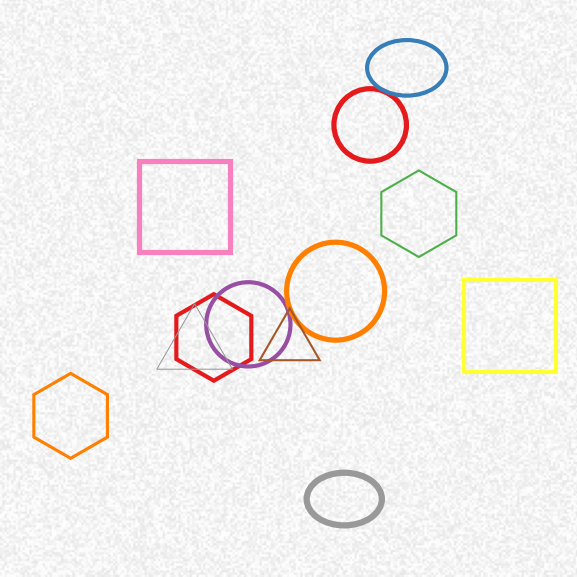[{"shape": "circle", "thickness": 2.5, "radius": 0.31, "center": [0.641, 0.783]}, {"shape": "hexagon", "thickness": 2, "radius": 0.37, "center": [0.37, 0.415]}, {"shape": "oval", "thickness": 2, "radius": 0.34, "center": [0.704, 0.882]}, {"shape": "hexagon", "thickness": 1, "radius": 0.37, "center": [0.725, 0.629]}, {"shape": "circle", "thickness": 2, "radius": 0.36, "center": [0.43, 0.438]}, {"shape": "circle", "thickness": 2.5, "radius": 0.42, "center": [0.581, 0.495]}, {"shape": "hexagon", "thickness": 1.5, "radius": 0.37, "center": [0.122, 0.279]}, {"shape": "square", "thickness": 2, "radius": 0.4, "center": [0.883, 0.435]}, {"shape": "triangle", "thickness": 1, "radius": 0.3, "center": [0.502, 0.405]}, {"shape": "square", "thickness": 2.5, "radius": 0.39, "center": [0.319, 0.642]}, {"shape": "oval", "thickness": 3, "radius": 0.33, "center": [0.596, 0.135]}, {"shape": "triangle", "thickness": 0.5, "radius": 0.38, "center": [0.337, 0.398]}]